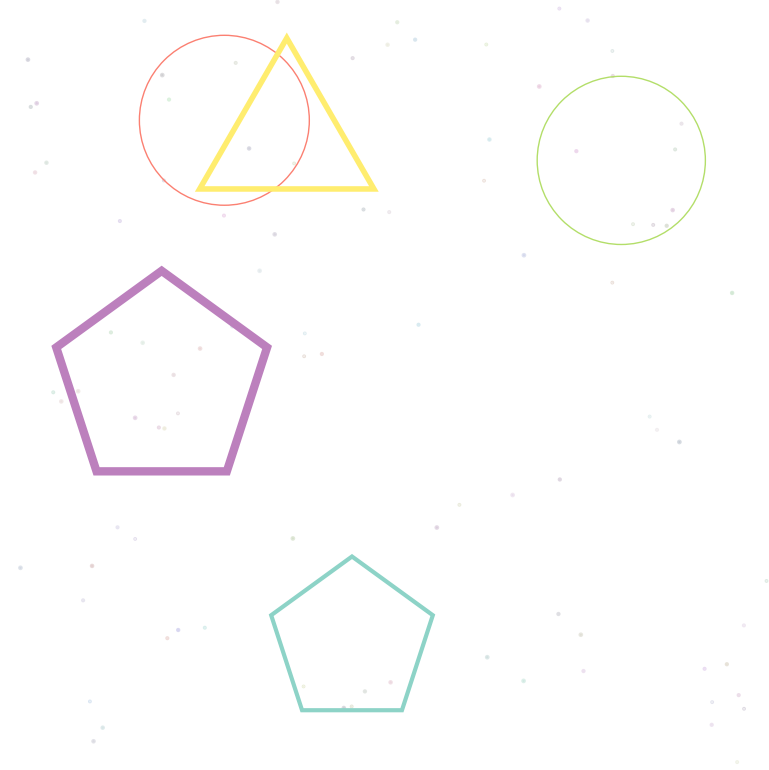[{"shape": "pentagon", "thickness": 1.5, "radius": 0.55, "center": [0.457, 0.167]}, {"shape": "circle", "thickness": 0.5, "radius": 0.55, "center": [0.291, 0.844]}, {"shape": "circle", "thickness": 0.5, "radius": 0.55, "center": [0.807, 0.792]}, {"shape": "pentagon", "thickness": 3, "radius": 0.72, "center": [0.21, 0.504]}, {"shape": "triangle", "thickness": 2, "radius": 0.65, "center": [0.372, 0.82]}]